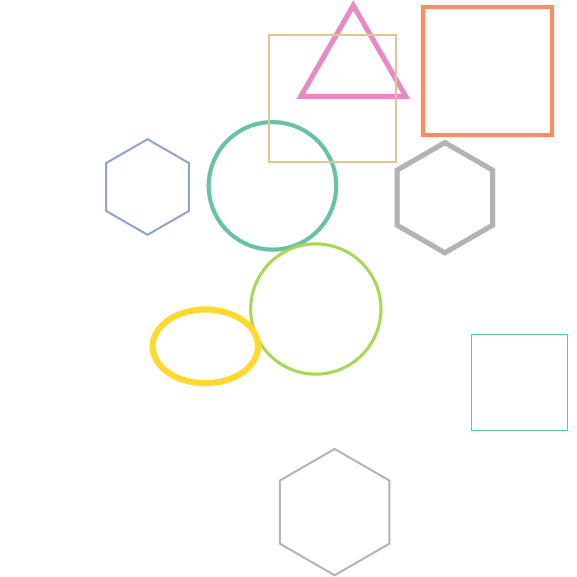[{"shape": "circle", "thickness": 2, "radius": 0.55, "center": [0.472, 0.677]}, {"shape": "square", "thickness": 0.5, "radius": 0.41, "center": [0.898, 0.338]}, {"shape": "square", "thickness": 2, "radius": 0.55, "center": [0.844, 0.876]}, {"shape": "hexagon", "thickness": 1, "radius": 0.41, "center": [0.256, 0.675]}, {"shape": "triangle", "thickness": 2.5, "radius": 0.53, "center": [0.612, 0.885]}, {"shape": "circle", "thickness": 1.5, "radius": 0.56, "center": [0.547, 0.464]}, {"shape": "oval", "thickness": 3, "radius": 0.46, "center": [0.356, 0.399]}, {"shape": "square", "thickness": 1, "radius": 0.55, "center": [0.576, 0.828]}, {"shape": "hexagon", "thickness": 1, "radius": 0.55, "center": [0.579, 0.112]}, {"shape": "hexagon", "thickness": 2.5, "radius": 0.48, "center": [0.77, 0.657]}]